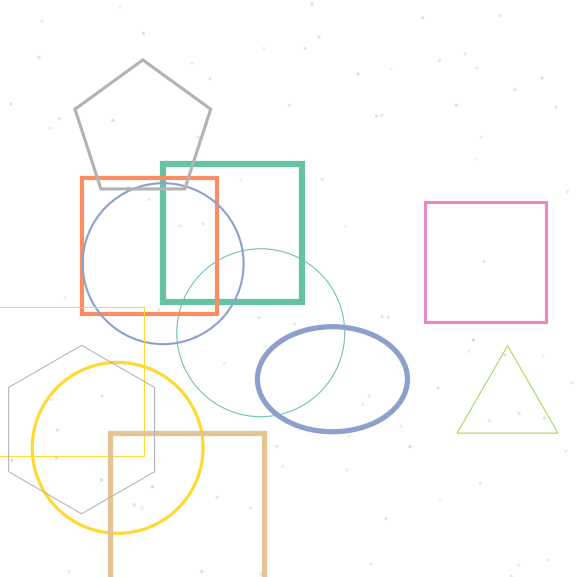[{"shape": "square", "thickness": 3, "radius": 0.6, "center": [0.402, 0.596]}, {"shape": "circle", "thickness": 0.5, "radius": 0.73, "center": [0.452, 0.423]}, {"shape": "square", "thickness": 2, "radius": 0.59, "center": [0.259, 0.573]}, {"shape": "circle", "thickness": 1, "radius": 0.7, "center": [0.282, 0.543]}, {"shape": "oval", "thickness": 2.5, "radius": 0.65, "center": [0.576, 0.342]}, {"shape": "square", "thickness": 1.5, "radius": 0.52, "center": [0.841, 0.546]}, {"shape": "triangle", "thickness": 0.5, "radius": 0.5, "center": [0.879, 0.3]}, {"shape": "circle", "thickness": 1.5, "radius": 0.74, "center": [0.204, 0.224]}, {"shape": "square", "thickness": 0.5, "radius": 0.65, "center": [0.12, 0.339]}, {"shape": "square", "thickness": 2.5, "radius": 0.67, "center": [0.324, 0.116]}, {"shape": "hexagon", "thickness": 0.5, "radius": 0.73, "center": [0.141, 0.255]}, {"shape": "pentagon", "thickness": 1.5, "radius": 0.62, "center": [0.247, 0.772]}]